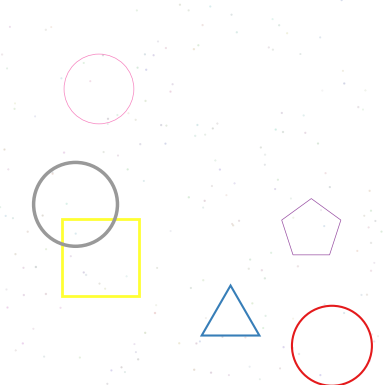[{"shape": "circle", "thickness": 1.5, "radius": 0.52, "center": [0.862, 0.102]}, {"shape": "triangle", "thickness": 1.5, "radius": 0.43, "center": [0.599, 0.172]}, {"shape": "pentagon", "thickness": 0.5, "radius": 0.4, "center": [0.809, 0.403]}, {"shape": "square", "thickness": 2, "radius": 0.5, "center": [0.26, 0.33]}, {"shape": "circle", "thickness": 0.5, "radius": 0.45, "center": [0.257, 0.769]}, {"shape": "circle", "thickness": 2.5, "radius": 0.54, "center": [0.196, 0.469]}]